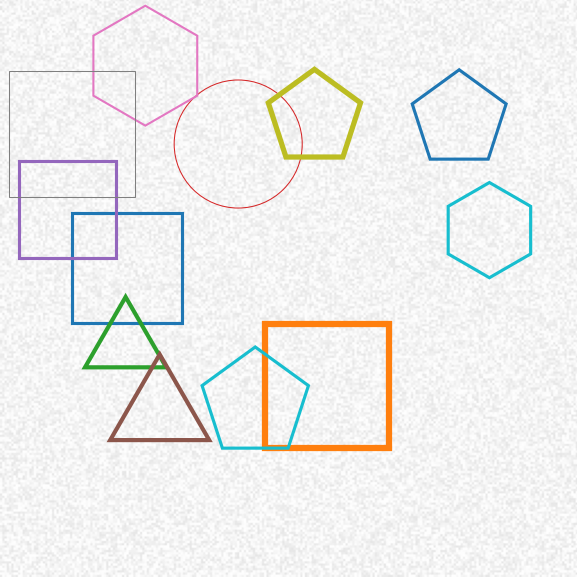[{"shape": "square", "thickness": 1.5, "radius": 0.48, "center": [0.221, 0.535]}, {"shape": "pentagon", "thickness": 1.5, "radius": 0.43, "center": [0.795, 0.793]}, {"shape": "square", "thickness": 3, "radius": 0.53, "center": [0.566, 0.331]}, {"shape": "triangle", "thickness": 2, "radius": 0.41, "center": [0.218, 0.404]}, {"shape": "circle", "thickness": 0.5, "radius": 0.55, "center": [0.412, 0.75]}, {"shape": "square", "thickness": 1.5, "radius": 0.42, "center": [0.117, 0.636]}, {"shape": "triangle", "thickness": 2, "radius": 0.49, "center": [0.277, 0.287]}, {"shape": "hexagon", "thickness": 1, "radius": 0.52, "center": [0.252, 0.885]}, {"shape": "square", "thickness": 0.5, "radius": 0.55, "center": [0.125, 0.766]}, {"shape": "pentagon", "thickness": 2.5, "radius": 0.42, "center": [0.544, 0.795]}, {"shape": "hexagon", "thickness": 1.5, "radius": 0.41, "center": [0.847, 0.601]}, {"shape": "pentagon", "thickness": 1.5, "radius": 0.48, "center": [0.442, 0.301]}]